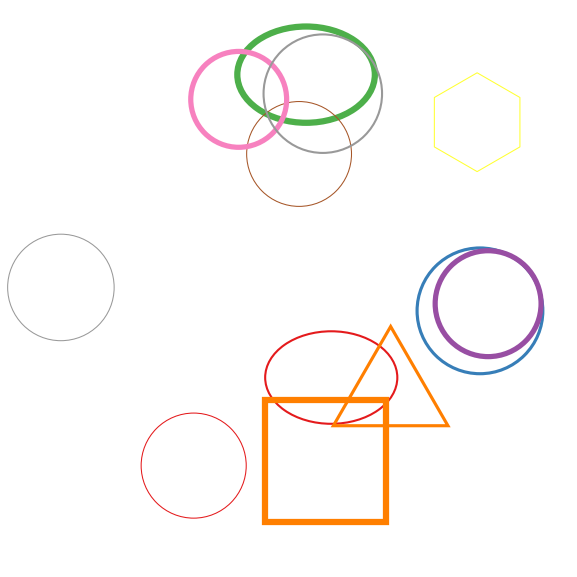[{"shape": "circle", "thickness": 0.5, "radius": 0.45, "center": [0.335, 0.193]}, {"shape": "oval", "thickness": 1, "radius": 0.57, "center": [0.574, 0.345]}, {"shape": "circle", "thickness": 1.5, "radius": 0.54, "center": [0.831, 0.461]}, {"shape": "oval", "thickness": 3, "radius": 0.6, "center": [0.53, 0.87]}, {"shape": "circle", "thickness": 2.5, "radius": 0.46, "center": [0.845, 0.473]}, {"shape": "triangle", "thickness": 1.5, "radius": 0.57, "center": [0.676, 0.319]}, {"shape": "square", "thickness": 3, "radius": 0.53, "center": [0.564, 0.201]}, {"shape": "hexagon", "thickness": 0.5, "radius": 0.43, "center": [0.826, 0.788]}, {"shape": "circle", "thickness": 0.5, "radius": 0.45, "center": [0.518, 0.733]}, {"shape": "circle", "thickness": 2.5, "radius": 0.42, "center": [0.413, 0.827]}, {"shape": "circle", "thickness": 0.5, "radius": 0.46, "center": [0.105, 0.501]}, {"shape": "circle", "thickness": 1, "radius": 0.51, "center": [0.559, 0.837]}]